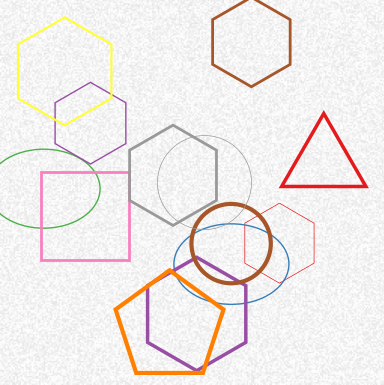[{"shape": "triangle", "thickness": 2.5, "radius": 0.63, "center": [0.841, 0.579]}, {"shape": "hexagon", "thickness": 0.5, "radius": 0.52, "center": [0.726, 0.368]}, {"shape": "oval", "thickness": 1, "radius": 0.75, "center": [0.601, 0.314]}, {"shape": "oval", "thickness": 1, "radius": 0.73, "center": [0.113, 0.51]}, {"shape": "hexagon", "thickness": 2.5, "radius": 0.74, "center": [0.511, 0.184]}, {"shape": "hexagon", "thickness": 1, "radius": 0.53, "center": [0.235, 0.68]}, {"shape": "pentagon", "thickness": 3, "radius": 0.74, "center": [0.44, 0.151]}, {"shape": "hexagon", "thickness": 1.5, "radius": 0.7, "center": [0.168, 0.815]}, {"shape": "circle", "thickness": 3, "radius": 0.52, "center": [0.6, 0.367]}, {"shape": "hexagon", "thickness": 2, "radius": 0.58, "center": [0.653, 0.891]}, {"shape": "square", "thickness": 2, "radius": 0.57, "center": [0.22, 0.438]}, {"shape": "circle", "thickness": 0.5, "radius": 0.61, "center": [0.531, 0.526]}, {"shape": "hexagon", "thickness": 2, "radius": 0.65, "center": [0.449, 0.545]}]